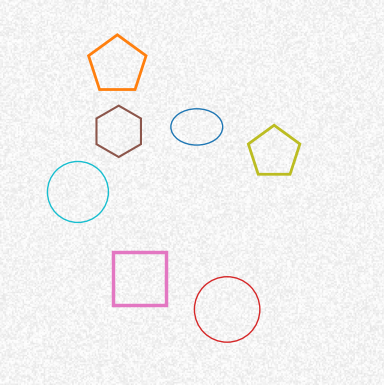[{"shape": "oval", "thickness": 1, "radius": 0.34, "center": [0.511, 0.67]}, {"shape": "pentagon", "thickness": 2, "radius": 0.39, "center": [0.305, 0.831]}, {"shape": "circle", "thickness": 1, "radius": 0.42, "center": [0.59, 0.196]}, {"shape": "hexagon", "thickness": 1.5, "radius": 0.33, "center": [0.308, 0.659]}, {"shape": "square", "thickness": 2.5, "radius": 0.35, "center": [0.362, 0.277]}, {"shape": "pentagon", "thickness": 2, "radius": 0.35, "center": [0.712, 0.604]}, {"shape": "circle", "thickness": 1, "radius": 0.4, "center": [0.202, 0.501]}]